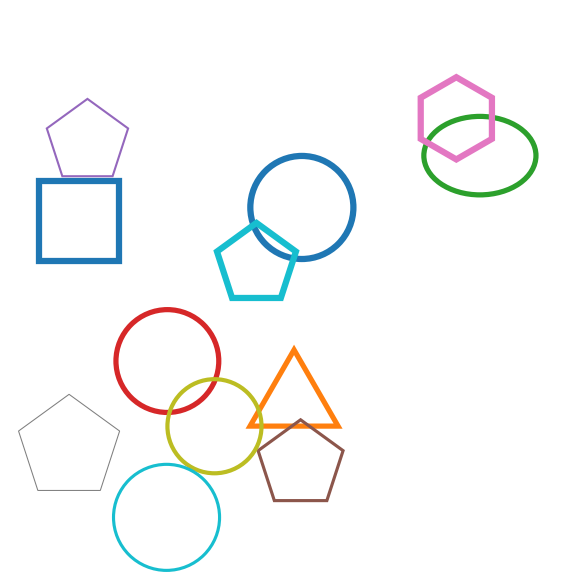[{"shape": "square", "thickness": 3, "radius": 0.35, "center": [0.137, 0.616]}, {"shape": "circle", "thickness": 3, "radius": 0.45, "center": [0.523, 0.64]}, {"shape": "triangle", "thickness": 2.5, "radius": 0.44, "center": [0.509, 0.305]}, {"shape": "oval", "thickness": 2.5, "radius": 0.49, "center": [0.831, 0.73]}, {"shape": "circle", "thickness": 2.5, "radius": 0.45, "center": [0.29, 0.374]}, {"shape": "pentagon", "thickness": 1, "radius": 0.37, "center": [0.151, 0.754]}, {"shape": "pentagon", "thickness": 1.5, "radius": 0.39, "center": [0.521, 0.195]}, {"shape": "hexagon", "thickness": 3, "radius": 0.36, "center": [0.79, 0.794]}, {"shape": "pentagon", "thickness": 0.5, "radius": 0.46, "center": [0.12, 0.224]}, {"shape": "circle", "thickness": 2, "radius": 0.41, "center": [0.371, 0.261]}, {"shape": "circle", "thickness": 1.5, "radius": 0.46, "center": [0.288, 0.103]}, {"shape": "pentagon", "thickness": 3, "radius": 0.36, "center": [0.444, 0.541]}]